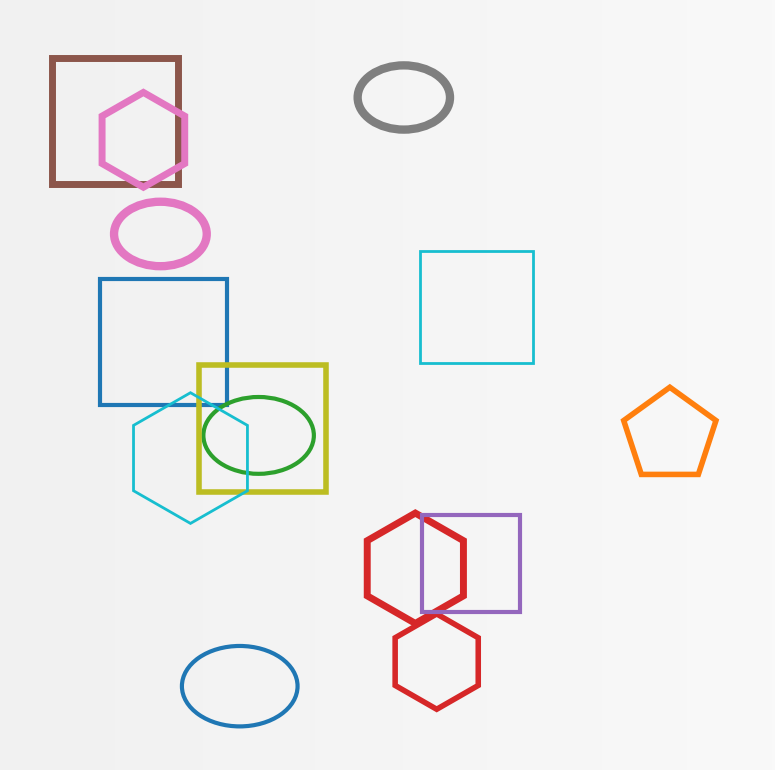[{"shape": "oval", "thickness": 1.5, "radius": 0.37, "center": [0.309, 0.109]}, {"shape": "square", "thickness": 1.5, "radius": 0.41, "center": [0.211, 0.555]}, {"shape": "pentagon", "thickness": 2, "radius": 0.31, "center": [0.864, 0.435]}, {"shape": "oval", "thickness": 1.5, "radius": 0.36, "center": [0.334, 0.435]}, {"shape": "hexagon", "thickness": 2.5, "radius": 0.36, "center": [0.536, 0.262]}, {"shape": "hexagon", "thickness": 2, "radius": 0.31, "center": [0.563, 0.141]}, {"shape": "square", "thickness": 1.5, "radius": 0.32, "center": [0.608, 0.268]}, {"shape": "square", "thickness": 2.5, "radius": 0.41, "center": [0.148, 0.843]}, {"shape": "oval", "thickness": 3, "radius": 0.3, "center": [0.207, 0.696]}, {"shape": "hexagon", "thickness": 2.5, "radius": 0.31, "center": [0.185, 0.818]}, {"shape": "oval", "thickness": 3, "radius": 0.3, "center": [0.521, 0.873]}, {"shape": "square", "thickness": 2, "radius": 0.41, "center": [0.338, 0.444]}, {"shape": "hexagon", "thickness": 1, "radius": 0.42, "center": [0.246, 0.405]}, {"shape": "square", "thickness": 1, "radius": 0.36, "center": [0.614, 0.601]}]